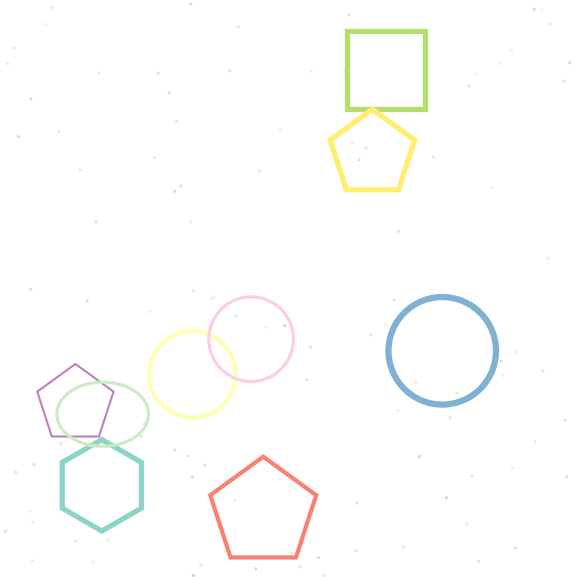[{"shape": "hexagon", "thickness": 2.5, "radius": 0.4, "center": [0.176, 0.159]}, {"shape": "circle", "thickness": 2, "radius": 0.37, "center": [0.333, 0.351]}, {"shape": "pentagon", "thickness": 2, "radius": 0.48, "center": [0.456, 0.112]}, {"shape": "circle", "thickness": 3, "radius": 0.47, "center": [0.766, 0.392]}, {"shape": "square", "thickness": 2.5, "radius": 0.34, "center": [0.669, 0.878]}, {"shape": "circle", "thickness": 1.5, "radius": 0.37, "center": [0.435, 0.412]}, {"shape": "pentagon", "thickness": 1, "radius": 0.35, "center": [0.131, 0.299]}, {"shape": "oval", "thickness": 1.5, "radius": 0.4, "center": [0.178, 0.282]}, {"shape": "pentagon", "thickness": 2.5, "radius": 0.38, "center": [0.645, 0.733]}]